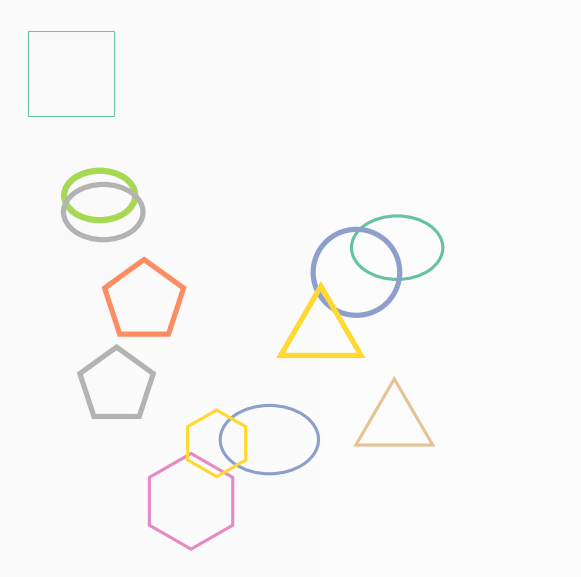[{"shape": "square", "thickness": 0.5, "radius": 0.37, "center": [0.122, 0.871]}, {"shape": "oval", "thickness": 1.5, "radius": 0.39, "center": [0.683, 0.57]}, {"shape": "pentagon", "thickness": 2.5, "radius": 0.36, "center": [0.248, 0.478]}, {"shape": "circle", "thickness": 2.5, "radius": 0.37, "center": [0.613, 0.528]}, {"shape": "oval", "thickness": 1.5, "radius": 0.42, "center": [0.463, 0.238]}, {"shape": "hexagon", "thickness": 1.5, "radius": 0.41, "center": [0.329, 0.131]}, {"shape": "oval", "thickness": 3, "radius": 0.31, "center": [0.172, 0.661]}, {"shape": "triangle", "thickness": 2.5, "radius": 0.4, "center": [0.552, 0.424]}, {"shape": "hexagon", "thickness": 1.5, "radius": 0.29, "center": [0.373, 0.231]}, {"shape": "triangle", "thickness": 1.5, "radius": 0.38, "center": [0.678, 0.267]}, {"shape": "pentagon", "thickness": 2.5, "radius": 0.33, "center": [0.201, 0.332]}, {"shape": "oval", "thickness": 2.5, "radius": 0.34, "center": [0.178, 0.632]}]